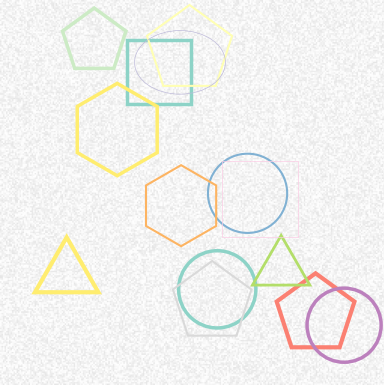[{"shape": "circle", "thickness": 2.5, "radius": 0.5, "center": [0.564, 0.248]}, {"shape": "square", "thickness": 2.5, "radius": 0.42, "center": [0.414, 0.812]}, {"shape": "pentagon", "thickness": 1.5, "radius": 0.58, "center": [0.492, 0.871]}, {"shape": "oval", "thickness": 0.5, "radius": 0.59, "center": [0.467, 0.838]}, {"shape": "pentagon", "thickness": 3, "radius": 0.53, "center": [0.82, 0.184]}, {"shape": "circle", "thickness": 1.5, "radius": 0.51, "center": [0.643, 0.498]}, {"shape": "hexagon", "thickness": 1.5, "radius": 0.53, "center": [0.47, 0.466]}, {"shape": "triangle", "thickness": 2, "radius": 0.43, "center": [0.73, 0.302]}, {"shape": "square", "thickness": 0.5, "radius": 0.49, "center": [0.675, 0.483]}, {"shape": "pentagon", "thickness": 1.5, "radius": 0.54, "center": [0.551, 0.215]}, {"shape": "circle", "thickness": 2.5, "radius": 0.48, "center": [0.894, 0.155]}, {"shape": "pentagon", "thickness": 2.5, "radius": 0.43, "center": [0.245, 0.892]}, {"shape": "hexagon", "thickness": 2.5, "radius": 0.6, "center": [0.304, 0.664]}, {"shape": "triangle", "thickness": 3, "radius": 0.48, "center": [0.173, 0.288]}]